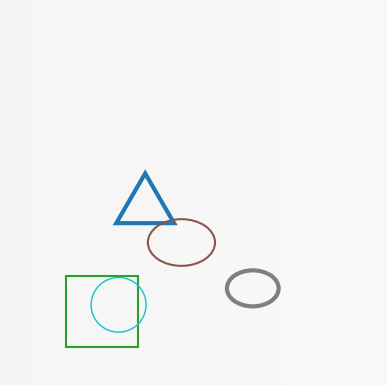[{"shape": "triangle", "thickness": 3, "radius": 0.43, "center": [0.375, 0.463]}, {"shape": "square", "thickness": 1.5, "radius": 0.46, "center": [0.264, 0.191]}, {"shape": "oval", "thickness": 1.5, "radius": 0.43, "center": [0.468, 0.37]}, {"shape": "oval", "thickness": 3, "radius": 0.33, "center": [0.652, 0.251]}, {"shape": "circle", "thickness": 1, "radius": 0.36, "center": [0.306, 0.208]}]